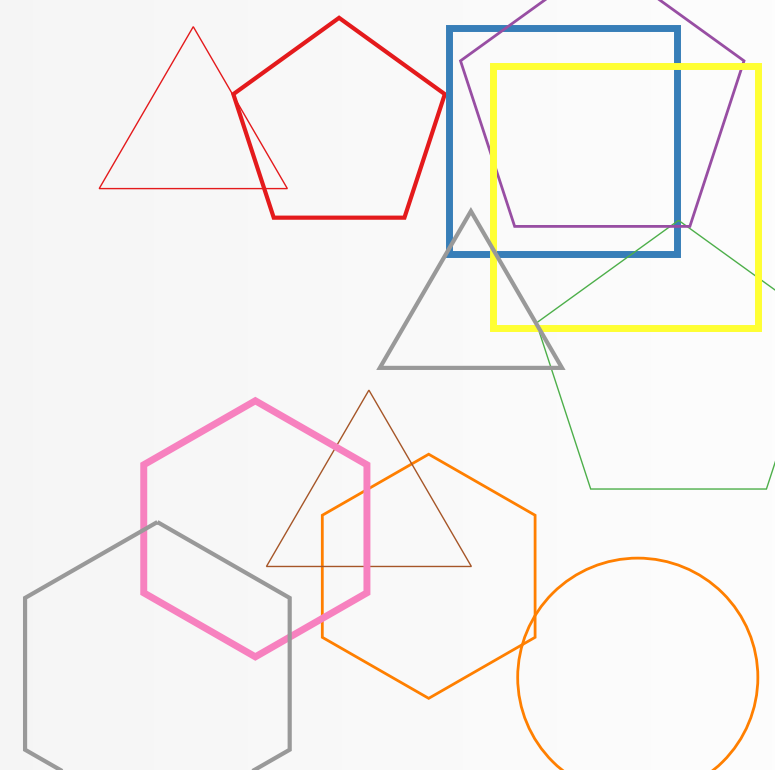[{"shape": "triangle", "thickness": 0.5, "radius": 0.7, "center": [0.249, 0.825]}, {"shape": "pentagon", "thickness": 1.5, "radius": 0.72, "center": [0.438, 0.833]}, {"shape": "square", "thickness": 2.5, "radius": 0.74, "center": [0.726, 0.817]}, {"shape": "pentagon", "thickness": 0.5, "radius": 0.96, "center": [0.876, 0.521]}, {"shape": "pentagon", "thickness": 1, "radius": 0.96, "center": [0.777, 0.862]}, {"shape": "circle", "thickness": 1, "radius": 0.77, "center": [0.823, 0.12]}, {"shape": "hexagon", "thickness": 1, "radius": 0.79, "center": [0.553, 0.252]}, {"shape": "square", "thickness": 2.5, "radius": 0.85, "center": [0.807, 0.744]}, {"shape": "triangle", "thickness": 0.5, "radius": 0.76, "center": [0.476, 0.341]}, {"shape": "hexagon", "thickness": 2.5, "radius": 0.83, "center": [0.329, 0.313]}, {"shape": "hexagon", "thickness": 1.5, "radius": 0.99, "center": [0.203, 0.125]}, {"shape": "triangle", "thickness": 1.5, "radius": 0.68, "center": [0.608, 0.59]}]